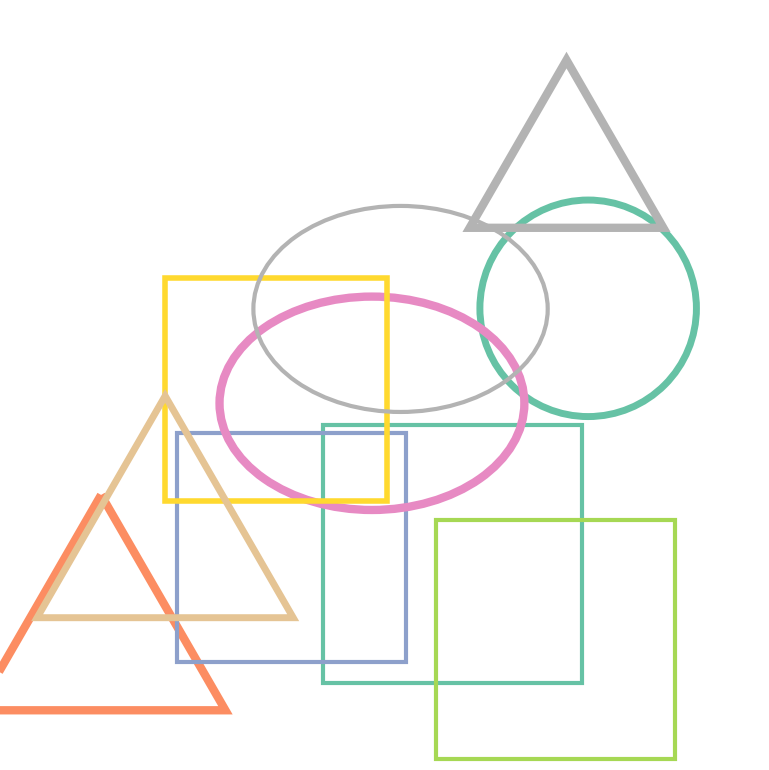[{"shape": "circle", "thickness": 2.5, "radius": 0.7, "center": [0.764, 0.6]}, {"shape": "square", "thickness": 1.5, "radius": 0.84, "center": [0.588, 0.28]}, {"shape": "triangle", "thickness": 3, "radius": 0.93, "center": [0.131, 0.171]}, {"shape": "square", "thickness": 1.5, "radius": 0.74, "center": [0.379, 0.289]}, {"shape": "oval", "thickness": 3, "radius": 0.99, "center": [0.483, 0.476]}, {"shape": "square", "thickness": 1.5, "radius": 0.78, "center": [0.722, 0.17]}, {"shape": "square", "thickness": 2, "radius": 0.72, "center": [0.358, 0.494]}, {"shape": "triangle", "thickness": 2.5, "radius": 0.96, "center": [0.214, 0.294]}, {"shape": "triangle", "thickness": 3, "radius": 0.73, "center": [0.736, 0.777]}, {"shape": "oval", "thickness": 1.5, "radius": 0.96, "center": [0.52, 0.599]}]